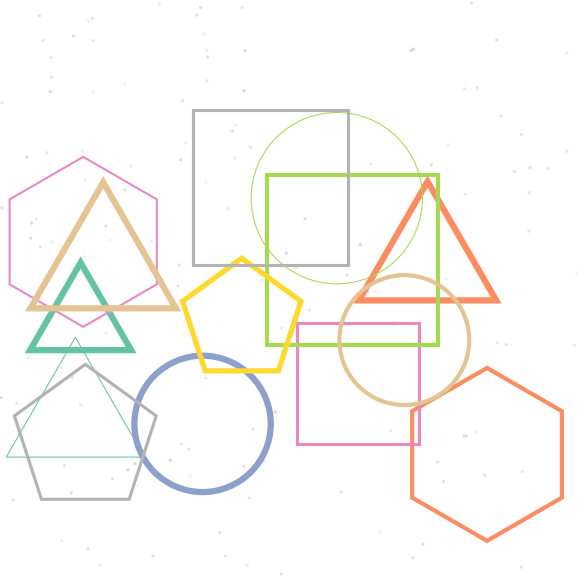[{"shape": "triangle", "thickness": 3, "radius": 0.51, "center": [0.14, 0.443]}, {"shape": "triangle", "thickness": 0.5, "radius": 0.69, "center": [0.13, 0.277]}, {"shape": "hexagon", "thickness": 2, "radius": 0.75, "center": [0.843, 0.212]}, {"shape": "triangle", "thickness": 3, "radius": 0.69, "center": [0.74, 0.548]}, {"shape": "circle", "thickness": 3, "radius": 0.59, "center": [0.351, 0.265]}, {"shape": "square", "thickness": 1.5, "radius": 0.53, "center": [0.62, 0.335]}, {"shape": "hexagon", "thickness": 1, "radius": 0.74, "center": [0.144, 0.58]}, {"shape": "square", "thickness": 2, "radius": 0.74, "center": [0.61, 0.548]}, {"shape": "circle", "thickness": 0.5, "radius": 0.74, "center": [0.583, 0.656]}, {"shape": "pentagon", "thickness": 2.5, "radius": 0.54, "center": [0.419, 0.444]}, {"shape": "triangle", "thickness": 3, "radius": 0.73, "center": [0.179, 0.538]}, {"shape": "circle", "thickness": 2, "radius": 0.56, "center": [0.7, 0.41]}, {"shape": "square", "thickness": 1.5, "radius": 0.67, "center": [0.468, 0.674]}, {"shape": "pentagon", "thickness": 1.5, "radius": 0.65, "center": [0.148, 0.239]}]